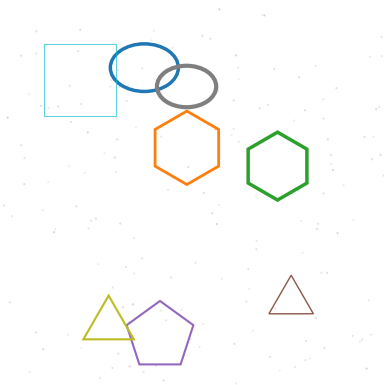[{"shape": "oval", "thickness": 2.5, "radius": 0.44, "center": [0.375, 0.824]}, {"shape": "hexagon", "thickness": 2, "radius": 0.48, "center": [0.485, 0.616]}, {"shape": "hexagon", "thickness": 2.5, "radius": 0.44, "center": [0.721, 0.569]}, {"shape": "pentagon", "thickness": 1.5, "radius": 0.46, "center": [0.416, 0.127]}, {"shape": "triangle", "thickness": 1, "radius": 0.33, "center": [0.756, 0.218]}, {"shape": "oval", "thickness": 3, "radius": 0.38, "center": [0.485, 0.775]}, {"shape": "triangle", "thickness": 1.5, "radius": 0.38, "center": [0.282, 0.156]}, {"shape": "square", "thickness": 0.5, "radius": 0.47, "center": [0.207, 0.793]}]